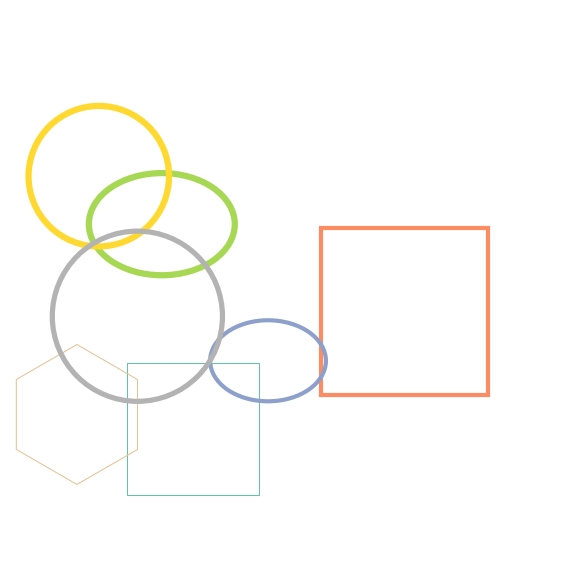[{"shape": "square", "thickness": 0.5, "radius": 0.57, "center": [0.334, 0.257]}, {"shape": "square", "thickness": 2, "radius": 0.72, "center": [0.701, 0.46]}, {"shape": "oval", "thickness": 2, "radius": 0.5, "center": [0.464, 0.374]}, {"shape": "oval", "thickness": 3, "radius": 0.63, "center": [0.28, 0.611]}, {"shape": "circle", "thickness": 3, "radius": 0.61, "center": [0.171, 0.694]}, {"shape": "hexagon", "thickness": 0.5, "radius": 0.61, "center": [0.133, 0.281]}, {"shape": "circle", "thickness": 2.5, "radius": 0.74, "center": [0.238, 0.452]}]